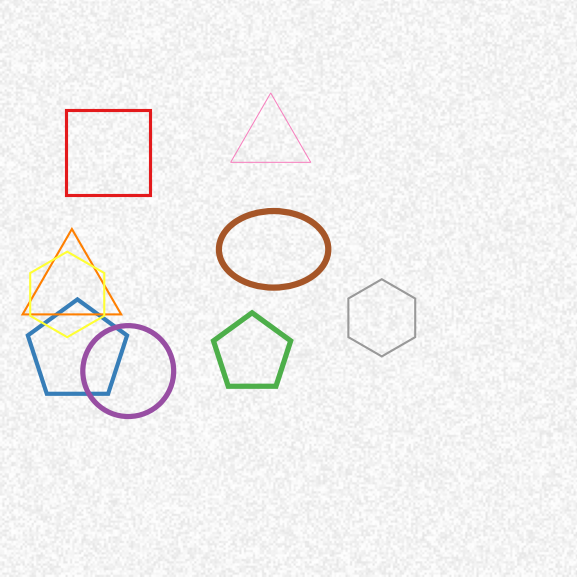[{"shape": "square", "thickness": 1.5, "radius": 0.37, "center": [0.187, 0.735]}, {"shape": "pentagon", "thickness": 2, "radius": 0.45, "center": [0.134, 0.39]}, {"shape": "pentagon", "thickness": 2.5, "radius": 0.35, "center": [0.437, 0.387]}, {"shape": "circle", "thickness": 2.5, "radius": 0.39, "center": [0.222, 0.357]}, {"shape": "triangle", "thickness": 1, "radius": 0.49, "center": [0.124, 0.504]}, {"shape": "hexagon", "thickness": 1, "radius": 0.37, "center": [0.116, 0.489]}, {"shape": "oval", "thickness": 3, "radius": 0.47, "center": [0.474, 0.567]}, {"shape": "triangle", "thickness": 0.5, "radius": 0.4, "center": [0.469, 0.758]}, {"shape": "hexagon", "thickness": 1, "radius": 0.33, "center": [0.661, 0.449]}]